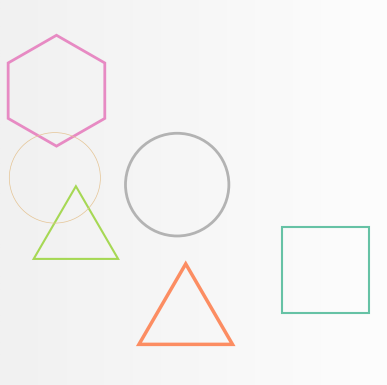[{"shape": "square", "thickness": 1.5, "radius": 0.56, "center": [0.839, 0.299]}, {"shape": "triangle", "thickness": 2.5, "radius": 0.7, "center": [0.479, 0.175]}, {"shape": "hexagon", "thickness": 2, "radius": 0.72, "center": [0.146, 0.764]}, {"shape": "triangle", "thickness": 1.5, "radius": 0.63, "center": [0.196, 0.39]}, {"shape": "circle", "thickness": 0.5, "radius": 0.59, "center": [0.142, 0.538]}, {"shape": "circle", "thickness": 2, "radius": 0.67, "center": [0.457, 0.52]}]